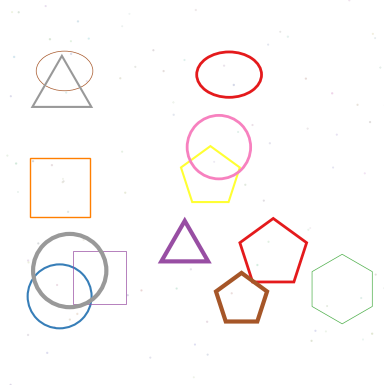[{"shape": "pentagon", "thickness": 2, "radius": 0.46, "center": [0.71, 0.341]}, {"shape": "oval", "thickness": 2, "radius": 0.42, "center": [0.595, 0.806]}, {"shape": "circle", "thickness": 1.5, "radius": 0.42, "center": [0.155, 0.23]}, {"shape": "hexagon", "thickness": 0.5, "radius": 0.45, "center": [0.889, 0.249]}, {"shape": "triangle", "thickness": 3, "radius": 0.35, "center": [0.48, 0.356]}, {"shape": "square", "thickness": 0.5, "radius": 0.34, "center": [0.258, 0.28]}, {"shape": "square", "thickness": 1, "radius": 0.39, "center": [0.155, 0.513]}, {"shape": "pentagon", "thickness": 1.5, "radius": 0.4, "center": [0.546, 0.54]}, {"shape": "pentagon", "thickness": 3, "radius": 0.35, "center": [0.627, 0.221]}, {"shape": "oval", "thickness": 0.5, "radius": 0.37, "center": [0.168, 0.816]}, {"shape": "circle", "thickness": 2, "radius": 0.41, "center": [0.569, 0.618]}, {"shape": "circle", "thickness": 3, "radius": 0.48, "center": [0.181, 0.297]}, {"shape": "triangle", "thickness": 1.5, "radius": 0.44, "center": [0.161, 0.767]}]